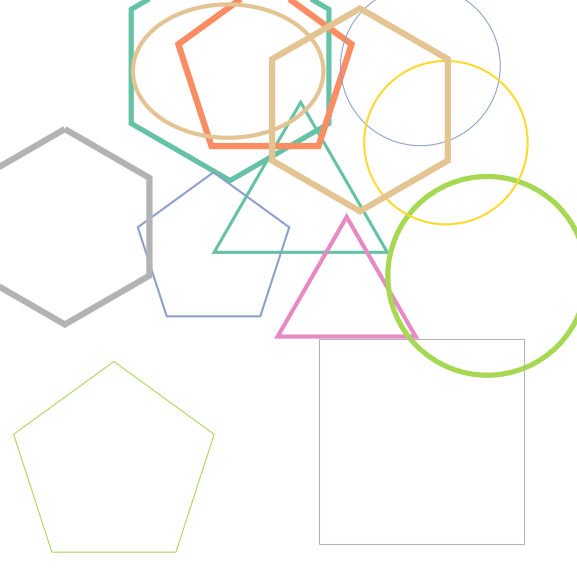[{"shape": "hexagon", "thickness": 2.5, "radius": 0.99, "center": [0.398, 0.884]}, {"shape": "triangle", "thickness": 1.5, "radius": 0.87, "center": [0.521, 0.649]}, {"shape": "pentagon", "thickness": 3, "radius": 0.79, "center": [0.459, 0.874]}, {"shape": "pentagon", "thickness": 1, "radius": 0.69, "center": [0.37, 0.563]}, {"shape": "circle", "thickness": 0.5, "radius": 0.69, "center": [0.728, 0.885]}, {"shape": "triangle", "thickness": 2, "radius": 0.69, "center": [0.6, 0.485]}, {"shape": "circle", "thickness": 2.5, "radius": 0.86, "center": [0.844, 0.521]}, {"shape": "pentagon", "thickness": 0.5, "radius": 0.91, "center": [0.197, 0.191]}, {"shape": "circle", "thickness": 1, "radius": 0.71, "center": [0.772, 0.752]}, {"shape": "oval", "thickness": 2, "radius": 0.83, "center": [0.395, 0.876]}, {"shape": "hexagon", "thickness": 3, "radius": 0.88, "center": [0.623, 0.809]}, {"shape": "hexagon", "thickness": 3, "radius": 0.85, "center": [0.112, 0.606]}, {"shape": "square", "thickness": 0.5, "radius": 0.89, "center": [0.73, 0.234]}]